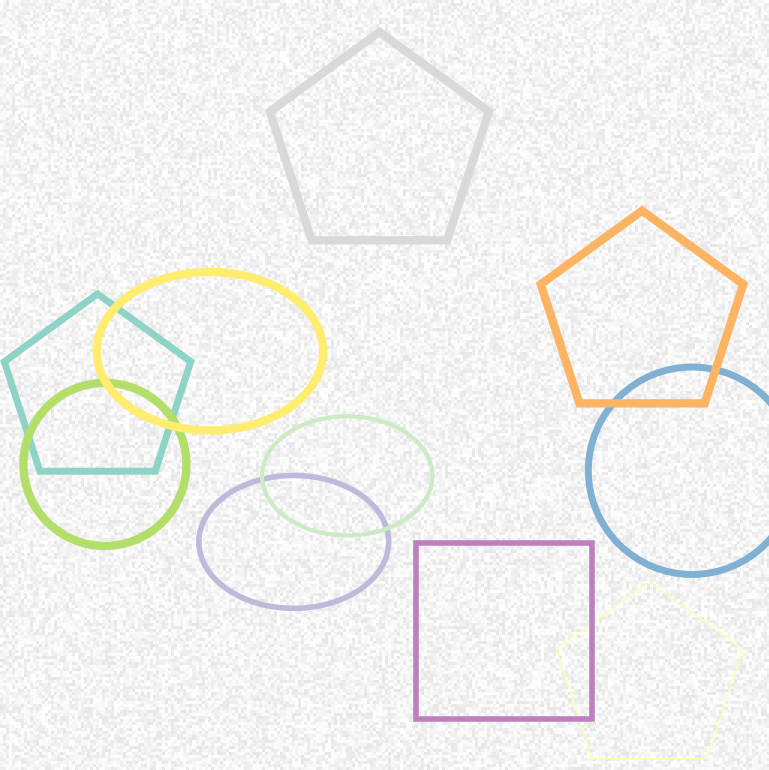[{"shape": "pentagon", "thickness": 2.5, "radius": 0.64, "center": [0.127, 0.491]}, {"shape": "pentagon", "thickness": 0.5, "radius": 0.64, "center": [0.844, 0.118]}, {"shape": "oval", "thickness": 2, "radius": 0.62, "center": [0.381, 0.296]}, {"shape": "circle", "thickness": 2.5, "radius": 0.67, "center": [0.899, 0.389]}, {"shape": "pentagon", "thickness": 3, "radius": 0.69, "center": [0.834, 0.588]}, {"shape": "circle", "thickness": 3, "radius": 0.53, "center": [0.136, 0.397]}, {"shape": "pentagon", "thickness": 3, "radius": 0.75, "center": [0.493, 0.809]}, {"shape": "square", "thickness": 2, "radius": 0.57, "center": [0.655, 0.18]}, {"shape": "oval", "thickness": 1.5, "radius": 0.55, "center": [0.451, 0.382]}, {"shape": "oval", "thickness": 3, "radius": 0.74, "center": [0.273, 0.544]}]